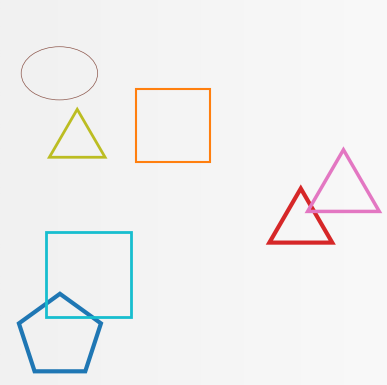[{"shape": "pentagon", "thickness": 3, "radius": 0.56, "center": [0.155, 0.126]}, {"shape": "square", "thickness": 1.5, "radius": 0.47, "center": [0.446, 0.674]}, {"shape": "triangle", "thickness": 3, "radius": 0.47, "center": [0.776, 0.417]}, {"shape": "oval", "thickness": 0.5, "radius": 0.49, "center": [0.153, 0.81]}, {"shape": "triangle", "thickness": 2.5, "radius": 0.53, "center": [0.886, 0.504]}, {"shape": "triangle", "thickness": 2, "radius": 0.41, "center": [0.199, 0.633]}, {"shape": "square", "thickness": 2, "radius": 0.55, "center": [0.228, 0.286]}]